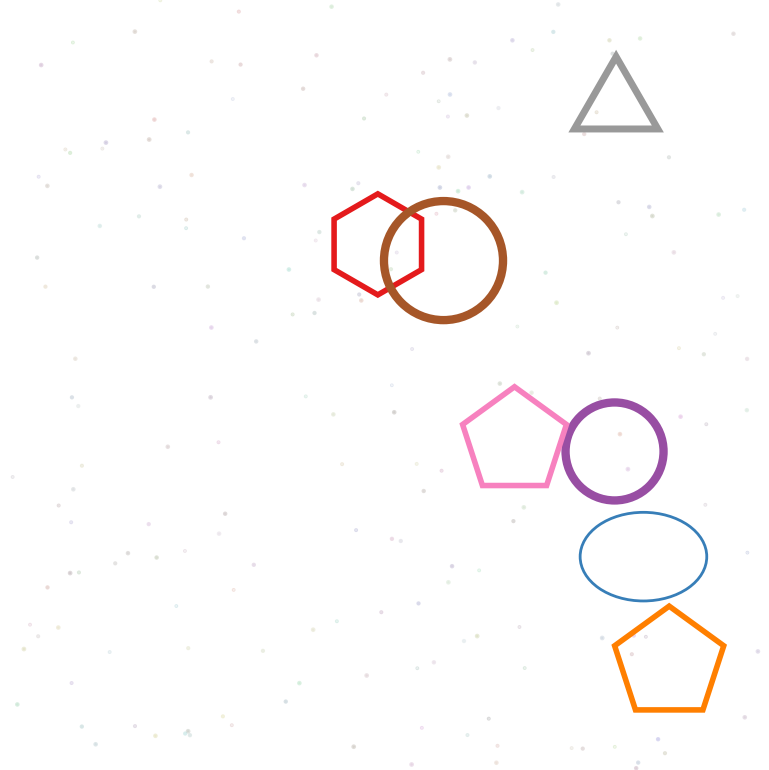[{"shape": "hexagon", "thickness": 2, "radius": 0.33, "center": [0.491, 0.683]}, {"shape": "oval", "thickness": 1, "radius": 0.41, "center": [0.836, 0.277]}, {"shape": "circle", "thickness": 3, "radius": 0.32, "center": [0.798, 0.414]}, {"shape": "pentagon", "thickness": 2, "radius": 0.37, "center": [0.869, 0.138]}, {"shape": "circle", "thickness": 3, "radius": 0.39, "center": [0.576, 0.662]}, {"shape": "pentagon", "thickness": 2, "radius": 0.35, "center": [0.668, 0.427]}, {"shape": "triangle", "thickness": 2.5, "radius": 0.31, "center": [0.8, 0.864]}]